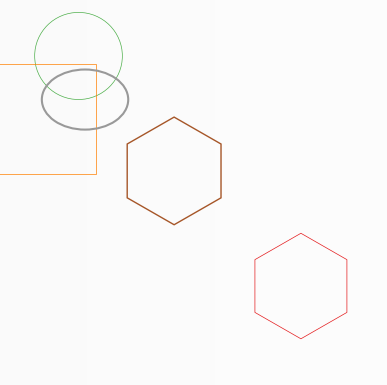[{"shape": "hexagon", "thickness": 0.5, "radius": 0.69, "center": [0.777, 0.257]}, {"shape": "circle", "thickness": 0.5, "radius": 0.57, "center": [0.203, 0.855]}, {"shape": "square", "thickness": 0.5, "radius": 0.71, "center": [0.105, 0.691]}, {"shape": "hexagon", "thickness": 1, "radius": 0.7, "center": [0.449, 0.556]}, {"shape": "oval", "thickness": 1.5, "radius": 0.56, "center": [0.219, 0.741]}]